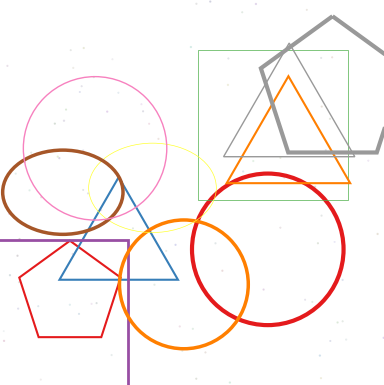[{"shape": "pentagon", "thickness": 1.5, "radius": 0.69, "center": [0.182, 0.236]}, {"shape": "circle", "thickness": 3, "radius": 0.98, "center": [0.696, 0.352]}, {"shape": "triangle", "thickness": 1.5, "radius": 0.89, "center": [0.308, 0.362]}, {"shape": "square", "thickness": 0.5, "radius": 0.97, "center": [0.709, 0.676]}, {"shape": "square", "thickness": 2, "radius": 0.99, "center": [0.135, 0.177]}, {"shape": "triangle", "thickness": 1.5, "radius": 0.93, "center": [0.749, 0.617]}, {"shape": "circle", "thickness": 2.5, "radius": 0.84, "center": [0.478, 0.261]}, {"shape": "oval", "thickness": 0.5, "radius": 0.83, "center": [0.396, 0.512]}, {"shape": "oval", "thickness": 2.5, "radius": 0.78, "center": [0.163, 0.501]}, {"shape": "circle", "thickness": 1, "radius": 0.93, "center": [0.247, 0.615]}, {"shape": "triangle", "thickness": 1, "radius": 0.98, "center": [0.751, 0.691]}, {"shape": "pentagon", "thickness": 3, "radius": 0.98, "center": [0.864, 0.762]}]